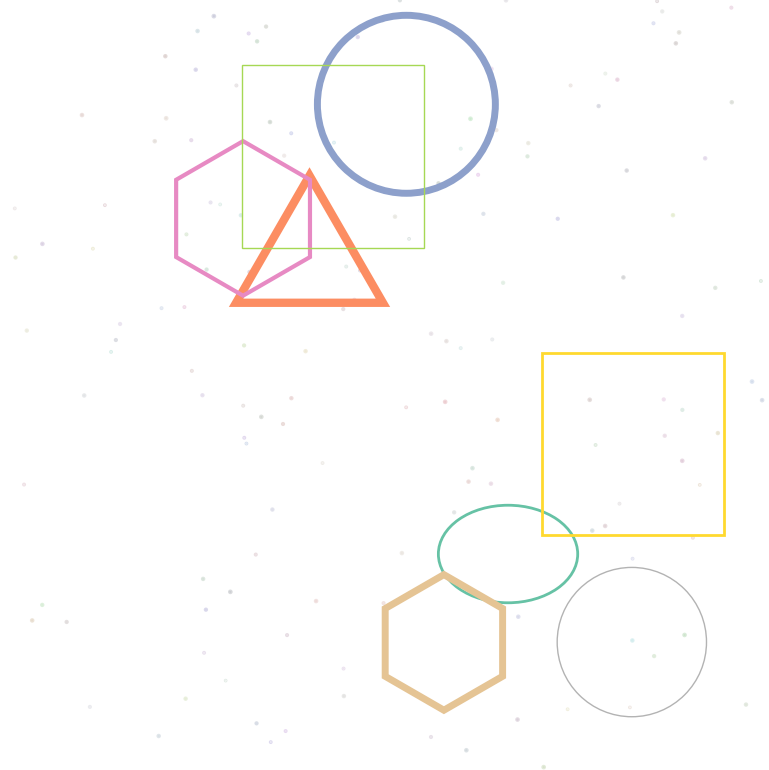[{"shape": "oval", "thickness": 1, "radius": 0.45, "center": [0.66, 0.281]}, {"shape": "triangle", "thickness": 3, "radius": 0.55, "center": [0.402, 0.662]}, {"shape": "circle", "thickness": 2.5, "radius": 0.58, "center": [0.528, 0.865]}, {"shape": "hexagon", "thickness": 1.5, "radius": 0.5, "center": [0.316, 0.716]}, {"shape": "square", "thickness": 0.5, "radius": 0.59, "center": [0.432, 0.797]}, {"shape": "square", "thickness": 1, "radius": 0.59, "center": [0.822, 0.423]}, {"shape": "hexagon", "thickness": 2.5, "radius": 0.44, "center": [0.576, 0.166]}, {"shape": "circle", "thickness": 0.5, "radius": 0.48, "center": [0.821, 0.166]}]